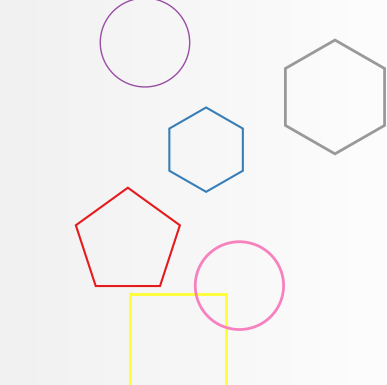[{"shape": "pentagon", "thickness": 1.5, "radius": 0.71, "center": [0.33, 0.371]}, {"shape": "hexagon", "thickness": 1.5, "radius": 0.55, "center": [0.532, 0.611]}, {"shape": "circle", "thickness": 1, "radius": 0.58, "center": [0.374, 0.89]}, {"shape": "square", "thickness": 2, "radius": 0.62, "center": [0.46, 0.113]}, {"shape": "circle", "thickness": 2, "radius": 0.57, "center": [0.618, 0.258]}, {"shape": "hexagon", "thickness": 2, "radius": 0.74, "center": [0.864, 0.748]}]